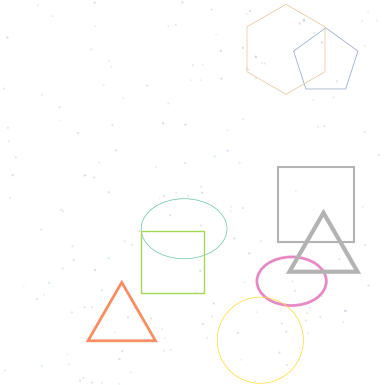[{"shape": "oval", "thickness": 0.5, "radius": 0.56, "center": [0.478, 0.406]}, {"shape": "triangle", "thickness": 2, "radius": 0.51, "center": [0.316, 0.165]}, {"shape": "pentagon", "thickness": 0.5, "radius": 0.44, "center": [0.846, 0.84]}, {"shape": "oval", "thickness": 2, "radius": 0.45, "center": [0.757, 0.27]}, {"shape": "square", "thickness": 1, "radius": 0.4, "center": [0.448, 0.319]}, {"shape": "circle", "thickness": 0.5, "radius": 0.56, "center": [0.676, 0.116]}, {"shape": "hexagon", "thickness": 0.5, "radius": 0.58, "center": [0.743, 0.872]}, {"shape": "square", "thickness": 1.5, "radius": 0.49, "center": [0.821, 0.469]}, {"shape": "triangle", "thickness": 3, "radius": 0.51, "center": [0.84, 0.345]}]